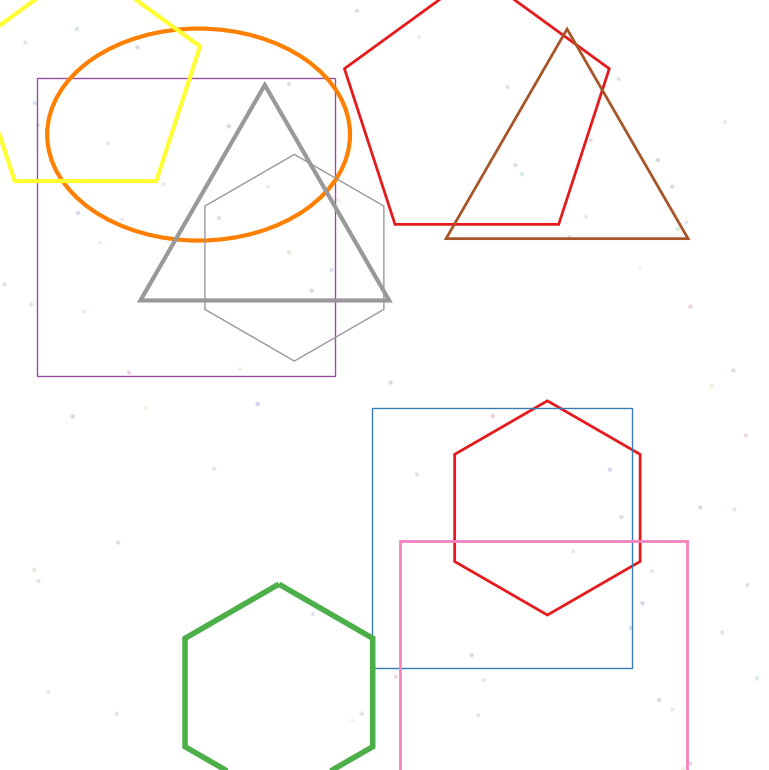[{"shape": "hexagon", "thickness": 1, "radius": 0.7, "center": [0.711, 0.34]}, {"shape": "pentagon", "thickness": 1, "radius": 0.9, "center": [0.619, 0.855]}, {"shape": "square", "thickness": 0.5, "radius": 0.84, "center": [0.652, 0.301]}, {"shape": "hexagon", "thickness": 2, "radius": 0.7, "center": [0.362, 0.101]}, {"shape": "square", "thickness": 0.5, "radius": 0.97, "center": [0.241, 0.705]}, {"shape": "oval", "thickness": 1.5, "radius": 0.98, "center": [0.258, 0.825]}, {"shape": "pentagon", "thickness": 1.5, "radius": 0.78, "center": [0.111, 0.891]}, {"shape": "triangle", "thickness": 1, "radius": 0.91, "center": [0.736, 0.781]}, {"shape": "square", "thickness": 1, "radius": 0.93, "center": [0.706, 0.111]}, {"shape": "triangle", "thickness": 1.5, "radius": 0.93, "center": [0.344, 0.703]}, {"shape": "hexagon", "thickness": 0.5, "radius": 0.67, "center": [0.382, 0.665]}]